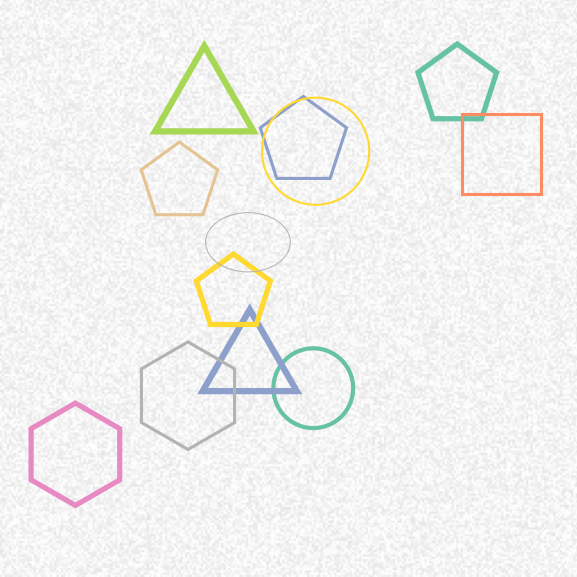[{"shape": "pentagon", "thickness": 2.5, "radius": 0.36, "center": [0.792, 0.851]}, {"shape": "circle", "thickness": 2, "radius": 0.35, "center": [0.542, 0.327]}, {"shape": "square", "thickness": 1.5, "radius": 0.35, "center": [0.868, 0.733]}, {"shape": "pentagon", "thickness": 1.5, "radius": 0.39, "center": [0.525, 0.754]}, {"shape": "triangle", "thickness": 3, "radius": 0.47, "center": [0.432, 0.369]}, {"shape": "hexagon", "thickness": 2.5, "radius": 0.44, "center": [0.131, 0.213]}, {"shape": "triangle", "thickness": 3, "radius": 0.49, "center": [0.354, 0.821]}, {"shape": "circle", "thickness": 1, "radius": 0.46, "center": [0.547, 0.737]}, {"shape": "pentagon", "thickness": 2.5, "radius": 0.34, "center": [0.404, 0.492]}, {"shape": "pentagon", "thickness": 1.5, "radius": 0.35, "center": [0.311, 0.684]}, {"shape": "oval", "thickness": 0.5, "radius": 0.37, "center": [0.429, 0.58]}, {"shape": "hexagon", "thickness": 1.5, "radius": 0.47, "center": [0.326, 0.314]}]